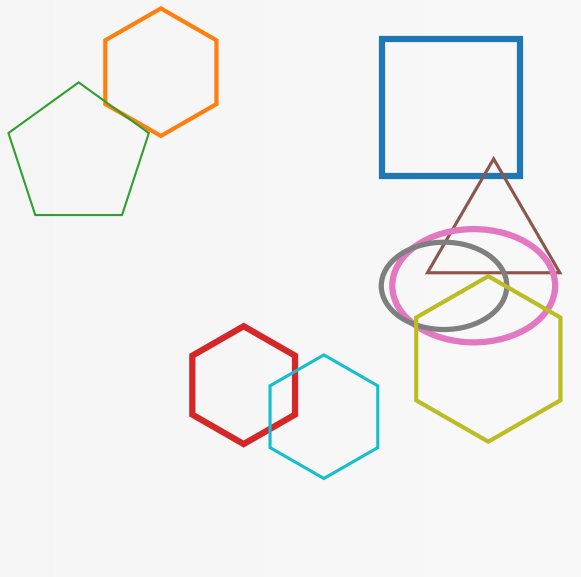[{"shape": "square", "thickness": 3, "radius": 0.59, "center": [0.776, 0.813]}, {"shape": "hexagon", "thickness": 2, "radius": 0.55, "center": [0.277, 0.874]}, {"shape": "pentagon", "thickness": 1, "radius": 0.63, "center": [0.135, 0.729]}, {"shape": "hexagon", "thickness": 3, "radius": 0.51, "center": [0.419, 0.332]}, {"shape": "triangle", "thickness": 1.5, "radius": 0.66, "center": [0.849, 0.593]}, {"shape": "oval", "thickness": 3, "radius": 0.7, "center": [0.815, 0.504]}, {"shape": "oval", "thickness": 2.5, "radius": 0.54, "center": [0.764, 0.504]}, {"shape": "hexagon", "thickness": 2, "radius": 0.72, "center": [0.84, 0.378]}, {"shape": "hexagon", "thickness": 1.5, "radius": 0.53, "center": [0.557, 0.278]}]